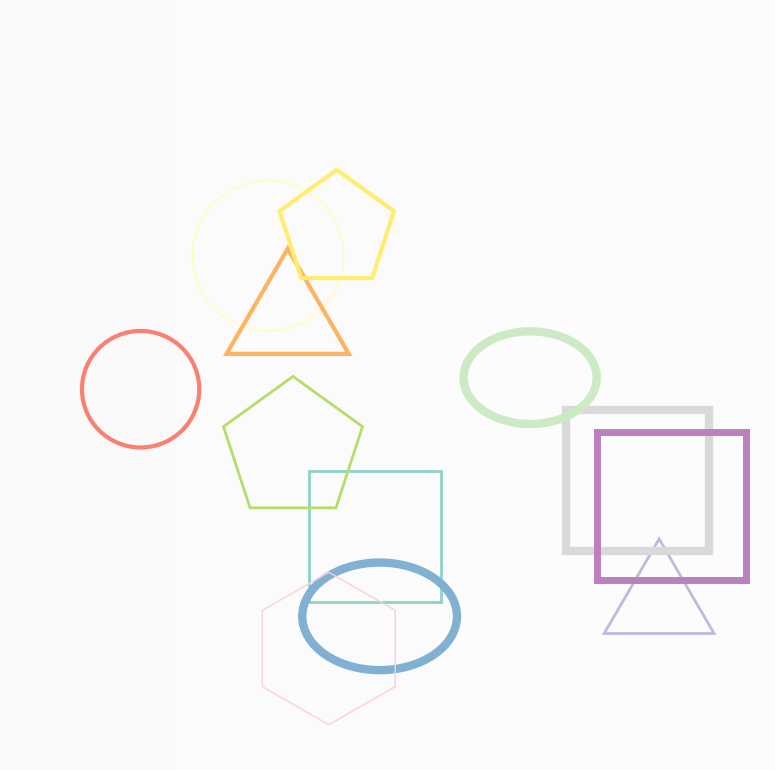[{"shape": "square", "thickness": 1, "radius": 0.43, "center": [0.484, 0.303]}, {"shape": "circle", "thickness": 0.5, "radius": 0.49, "center": [0.346, 0.668]}, {"shape": "triangle", "thickness": 1, "radius": 0.41, "center": [0.85, 0.218]}, {"shape": "circle", "thickness": 1.5, "radius": 0.38, "center": [0.181, 0.495]}, {"shape": "oval", "thickness": 3, "radius": 0.5, "center": [0.49, 0.2]}, {"shape": "triangle", "thickness": 1.5, "radius": 0.45, "center": [0.371, 0.586]}, {"shape": "pentagon", "thickness": 1, "radius": 0.47, "center": [0.378, 0.417]}, {"shape": "hexagon", "thickness": 0.5, "radius": 0.5, "center": [0.424, 0.158]}, {"shape": "square", "thickness": 3, "radius": 0.46, "center": [0.823, 0.376]}, {"shape": "square", "thickness": 2.5, "radius": 0.48, "center": [0.866, 0.343]}, {"shape": "oval", "thickness": 3, "radius": 0.43, "center": [0.684, 0.51]}, {"shape": "pentagon", "thickness": 1.5, "radius": 0.39, "center": [0.434, 0.702]}]